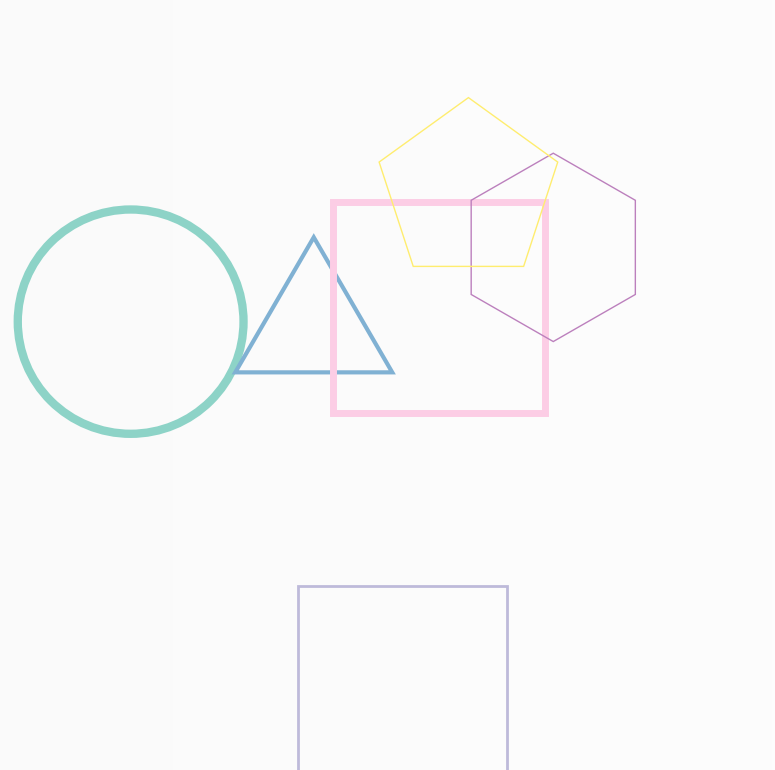[{"shape": "circle", "thickness": 3, "radius": 0.73, "center": [0.169, 0.582]}, {"shape": "square", "thickness": 1, "radius": 0.68, "center": [0.519, 0.103]}, {"shape": "triangle", "thickness": 1.5, "radius": 0.58, "center": [0.405, 0.575]}, {"shape": "square", "thickness": 2.5, "radius": 0.69, "center": [0.566, 0.601]}, {"shape": "hexagon", "thickness": 0.5, "radius": 0.61, "center": [0.714, 0.679]}, {"shape": "pentagon", "thickness": 0.5, "radius": 0.61, "center": [0.604, 0.752]}]